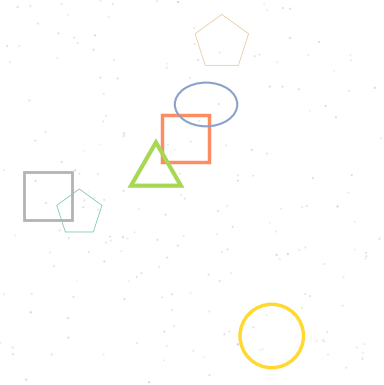[{"shape": "pentagon", "thickness": 0.5, "radius": 0.31, "center": [0.206, 0.447]}, {"shape": "square", "thickness": 2.5, "radius": 0.31, "center": [0.482, 0.641]}, {"shape": "oval", "thickness": 1.5, "radius": 0.41, "center": [0.535, 0.729]}, {"shape": "triangle", "thickness": 3, "radius": 0.37, "center": [0.405, 0.555]}, {"shape": "circle", "thickness": 2.5, "radius": 0.41, "center": [0.706, 0.127]}, {"shape": "pentagon", "thickness": 0.5, "radius": 0.37, "center": [0.576, 0.89]}, {"shape": "square", "thickness": 2, "radius": 0.31, "center": [0.125, 0.491]}]